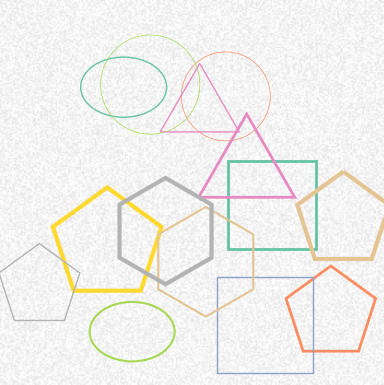[{"shape": "oval", "thickness": 1, "radius": 0.56, "center": [0.321, 0.774]}, {"shape": "square", "thickness": 2, "radius": 0.57, "center": [0.707, 0.467]}, {"shape": "circle", "thickness": 0.5, "radius": 0.58, "center": [0.586, 0.75]}, {"shape": "pentagon", "thickness": 2, "radius": 0.61, "center": [0.859, 0.187]}, {"shape": "square", "thickness": 1, "radius": 0.62, "center": [0.688, 0.156]}, {"shape": "triangle", "thickness": 1, "radius": 0.59, "center": [0.519, 0.717]}, {"shape": "triangle", "thickness": 2, "radius": 0.72, "center": [0.641, 0.56]}, {"shape": "oval", "thickness": 1.5, "radius": 0.55, "center": [0.343, 0.139]}, {"shape": "circle", "thickness": 0.5, "radius": 0.64, "center": [0.39, 0.78]}, {"shape": "pentagon", "thickness": 3, "radius": 0.74, "center": [0.278, 0.365]}, {"shape": "hexagon", "thickness": 1.5, "radius": 0.71, "center": [0.535, 0.32]}, {"shape": "pentagon", "thickness": 3, "radius": 0.63, "center": [0.892, 0.429]}, {"shape": "hexagon", "thickness": 3, "radius": 0.69, "center": [0.43, 0.4]}, {"shape": "pentagon", "thickness": 1, "radius": 0.55, "center": [0.102, 0.257]}]